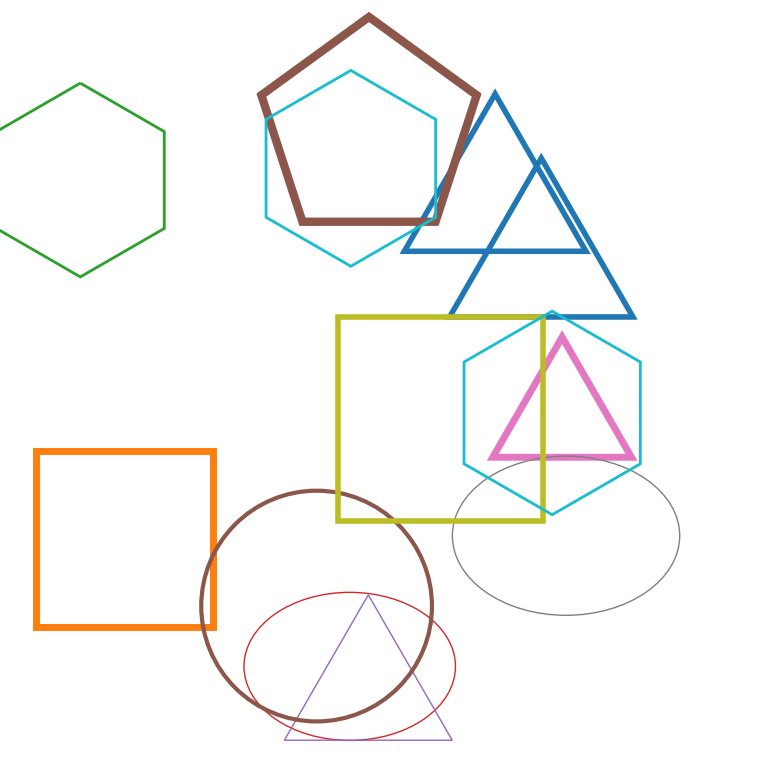[{"shape": "triangle", "thickness": 2, "radius": 0.69, "center": [0.703, 0.657]}, {"shape": "triangle", "thickness": 2, "radius": 0.68, "center": [0.643, 0.742]}, {"shape": "square", "thickness": 2.5, "radius": 0.57, "center": [0.162, 0.3]}, {"shape": "hexagon", "thickness": 1, "radius": 0.63, "center": [0.104, 0.766]}, {"shape": "oval", "thickness": 0.5, "radius": 0.69, "center": [0.454, 0.135]}, {"shape": "triangle", "thickness": 0.5, "radius": 0.63, "center": [0.478, 0.102]}, {"shape": "pentagon", "thickness": 3, "radius": 0.74, "center": [0.479, 0.831]}, {"shape": "circle", "thickness": 1.5, "radius": 0.75, "center": [0.411, 0.213]}, {"shape": "triangle", "thickness": 2.5, "radius": 0.52, "center": [0.73, 0.458]}, {"shape": "oval", "thickness": 0.5, "radius": 0.74, "center": [0.735, 0.304]}, {"shape": "square", "thickness": 2, "radius": 0.66, "center": [0.572, 0.456]}, {"shape": "hexagon", "thickness": 1, "radius": 0.64, "center": [0.456, 0.781]}, {"shape": "hexagon", "thickness": 1, "radius": 0.66, "center": [0.717, 0.464]}]